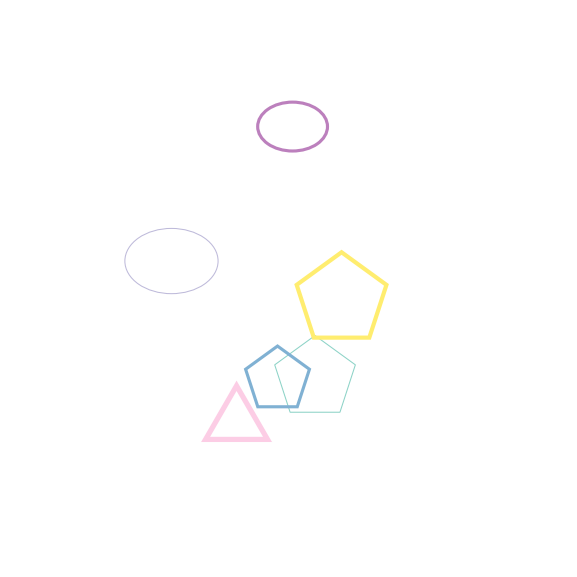[{"shape": "pentagon", "thickness": 0.5, "radius": 0.37, "center": [0.546, 0.345]}, {"shape": "oval", "thickness": 0.5, "radius": 0.4, "center": [0.297, 0.547]}, {"shape": "pentagon", "thickness": 1.5, "radius": 0.29, "center": [0.481, 0.342]}, {"shape": "triangle", "thickness": 2.5, "radius": 0.31, "center": [0.41, 0.269]}, {"shape": "oval", "thickness": 1.5, "radius": 0.3, "center": [0.507, 0.78]}, {"shape": "pentagon", "thickness": 2, "radius": 0.41, "center": [0.591, 0.481]}]